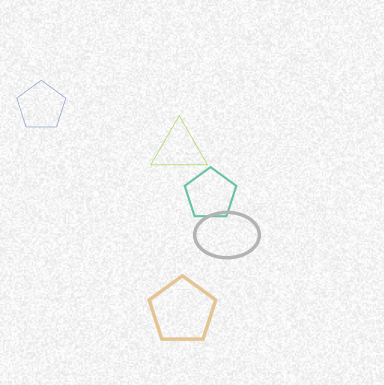[{"shape": "pentagon", "thickness": 1.5, "radius": 0.35, "center": [0.547, 0.495]}, {"shape": "pentagon", "thickness": 0.5, "radius": 0.34, "center": [0.107, 0.724]}, {"shape": "triangle", "thickness": 0.5, "radius": 0.43, "center": [0.465, 0.615]}, {"shape": "pentagon", "thickness": 2.5, "radius": 0.45, "center": [0.474, 0.193]}, {"shape": "oval", "thickness": 2.5, "radius": 0.42, "center": [0.59, 0.389]}]